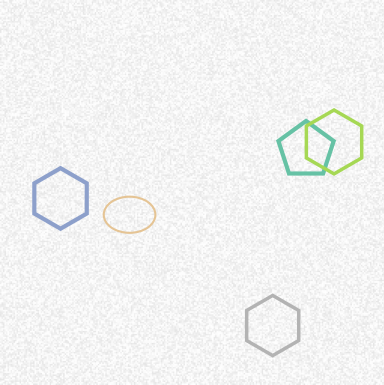[{"shape": "pentagon", "thickness": 3, "radius": 0.38, "center": [0.795, 0.61]}, {"shape": "hexagon", "thickness": 3, "radius": 0.39, "center": [0.157, 0.485]}, {"shape": "hexagon", "thickness": 2.5, "radius": 0.41, "center": [0.868, 0.631]}, {"shape": "oval", "thickness": 1.5, "radius": 0.34, "center": [0.337, 0.442]}, {"shape": "hexagon", "thickness": 2.5, "radius": 0.39, "center": [0.708, 0.154]}]